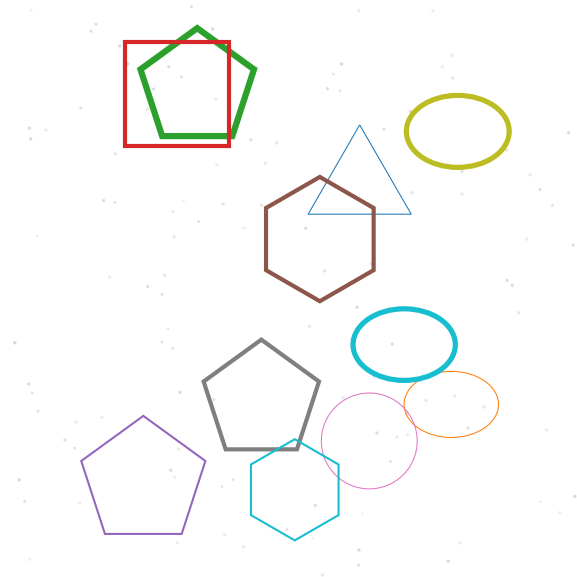[{"shape": "triangle", "thickness": 0.5, "radius": 0.52, "center": [0.623, 0.68]}, {"shape": "oval", "thickness": 0.5, "radius": 0.41, "center": [0.781, 0.299]}, {"shape": "pentagon", "thickness": 3, "radius": 0.52, "center": [0.342, 0.847]}, {"shape": "square", "thickness": 2, "radius": 0.45, "center": [0.306, 0.836]}, {"shape": "pentagon", "thickness": 1, "radius": 0.57, "center": [0.248, 0.166]}, {"shape": "hexagon", "thickness": 2, "radius": 0.54, "center": [0.554, 0.585]}, {"shape": "circle", "thickness": 0.5, "radius": 0.41, "center": [0.639, 0.236]}, {"shape": "pentagon", "thickness": 2, "radius": 0.53, "center": [0.452, 0.306]}, {"shape": "oval", "thickness": 2.5, "radius": 0.45, "center": [0.793, 0.772]}, {"shape": "oval", "thickness": 2.5, "radius": 0.44, "center": [0.7, 0.402]}, {"shape": "hexagon", "thickness": 1, "radius": 0.44, "center": [0.51, 0.151]}]